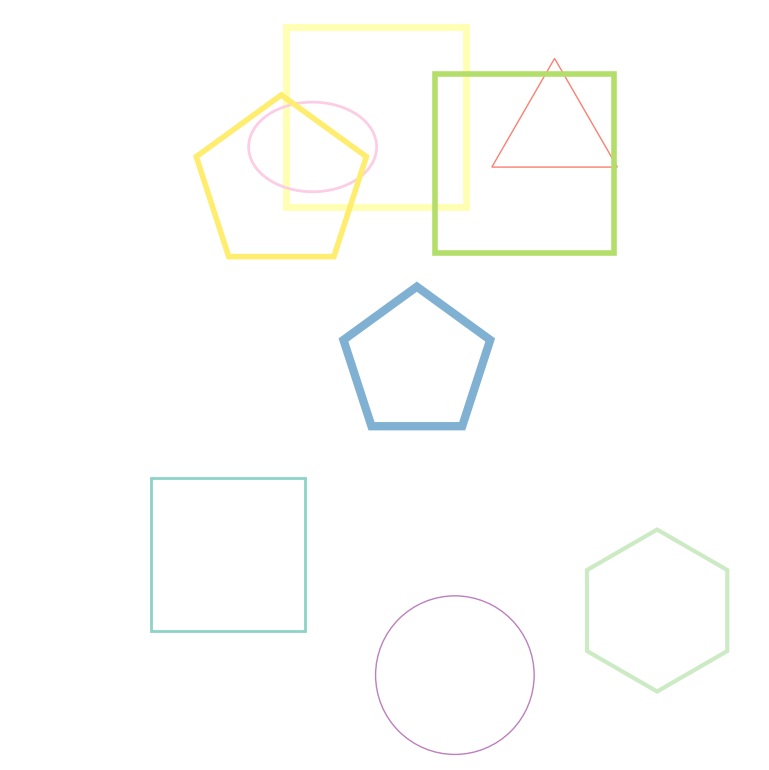[{"shape": "square", "thickness": 1, "radius": 0.5, "center": [0.296, 0.28]}, {"shape": "square", "thickness": 2.5, "radius": 0.58, "center": [0.488, 0.848]}, {"shape": "triangle", "thickness": 0.5, "radius": 0.47, "center": [0.72, 0.83]}, {"shape": "pentagon", "thickness": 3, "radius": 0.5, "center": [0.541, 0.528]}, {"shape": "square", "thickness": 2, "radius": 0.58, "center": [0.681, 0.788]}, {"shape": "oval", "thickness": 1, "radius": 0.42, "center": [0.406, 0.809]}, {"shape": "circle", "thickness": 0.5, "radius": 0.51, "center": [0.591, 0.123]}, {"shape": "hexagon", "thickness": 1.5, "radius": 0.53, "center": [0.853, 0.207]}, {"shape": "pentagon", "thickness": 2, "radius": 0.58, "center": [0.365, 0.761]}]